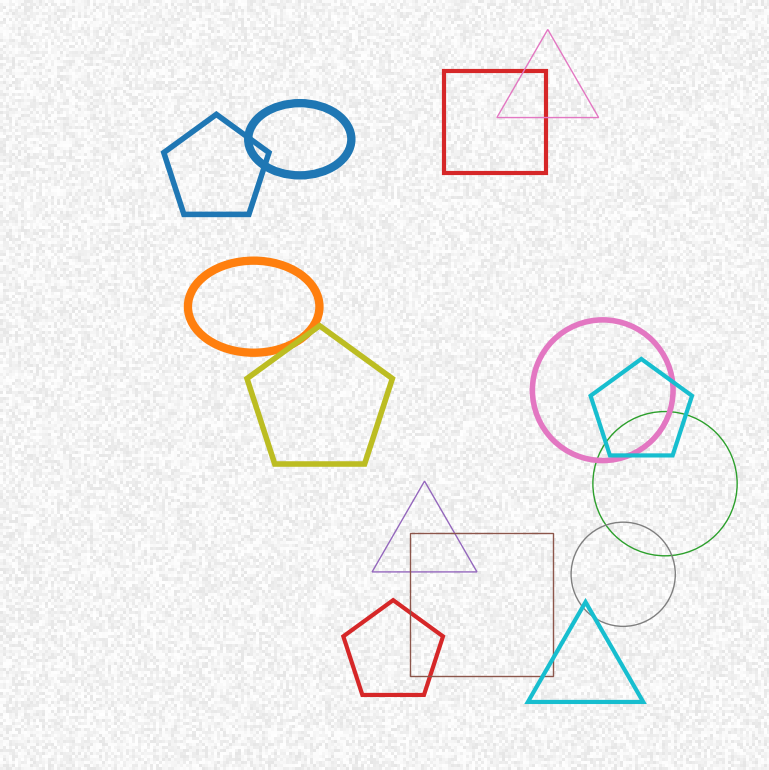[{"shape": "pentagon", "thickness": 2, "radius": 0.36, "center": [0.281, 0.78]}, {"shape": "oval", "thickness": 3, "radius": 0.33, "center": [0.389, 0.819]}, {"shape": "oval", "thickness": 3, "radius": 0.43, "center": [0.329, 0.602]}, {"shape": "circle", "thickness": 0.5, "radius": 0.47, "center": [0.864, 0.372]}, {"shape": "square", "thickness": 1.5, "radius": 0.33, "center": [0.643, 0.842]}, {"shape": "pentagon", "thickness": 1.5, "radius": 0.34, "center": [0.511, 0.153]}, {"shape": "triangle", "thickness": 0.5, "radius": 0.39, "center": [0.551, 0.297]}, {"shape": "square", "thickness": 0.5, "radius": 0.46, "center": [0.625, 0.215]}, {"shape": "circle", "thickness": 2, "radius": 0.46, "center": [0.783, 0.493]}, {"shape": "triangle", "thickness": 0.5, "radius": 0.38, "center": [0.711, 0.885]}, {"shape": "circle", "thickness": 0.5, "radius": 0.34, "center": [0.809, 0.254]}, {"shape": "pentagon", "thickness": 2, "radius": 0.5, "center": [0.415, 0.478]}, {"shape": "pentagon", "thickness": 1.5, "radius": 0.35, "center": [0.833, 0.465]}, {"shape": "triangle", "thickness": 1.5, "radius": 0.43, "center": [0.76, 0.132]}]